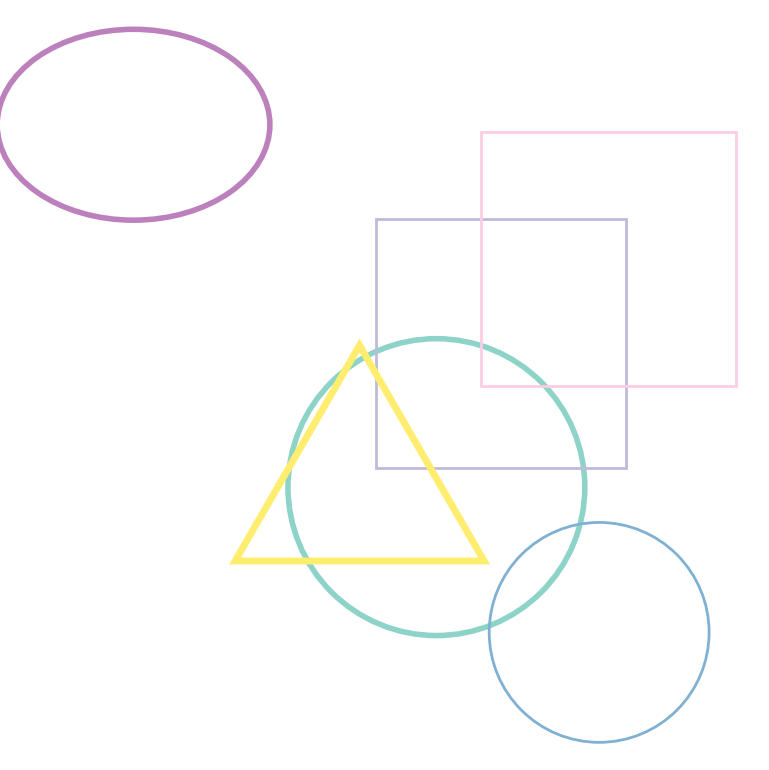[{"shape": "circle", "thickness": 2, "radius": 0.96, "center": [0.567, 0.367]}, {"shape": "square", "thickness": 1, "radius": 0.81, "center": [0.651, 0.554]}, {"shape": "circle", "thickness": 1, "radius": 0.71, "center": [0.778, 0.179]}, {"shape": "square", "thickness": 1, "radius": 0.83, "center": [0.791, 0.664]}, {"shape": "oval", "thickness": 2, "radius": 0.89, "center": [0.173, 0.838]}, {"shape": "triangle", "thickness": 2.5, "radius": 0.93, "center": [0.467, 0.365]}]